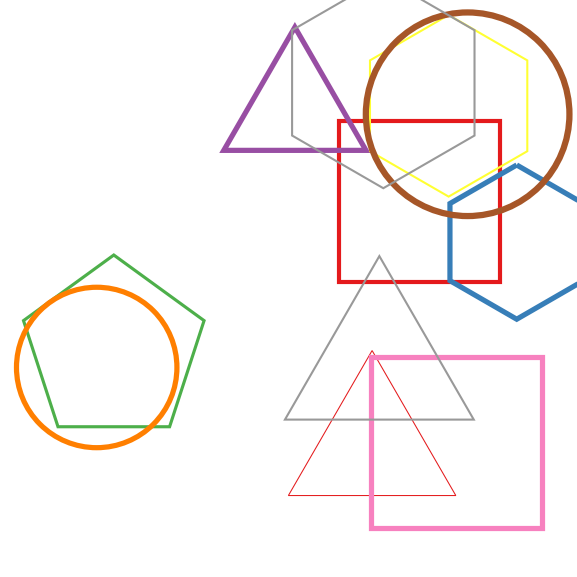[{"shape": "triangle", "thickness": 0.5, "radius": 0.84, "center": [0.644, 0.225]}, {"shape": "square", "thickness": 2, "radius": 0.7, "center": [0.726, 0.65]}, {"shape": "hexagon", "thickness": 2.5, "radius": 0.67, "center": [0.895, 0.58]}, {"shape": "pentagon", "thickness": 1.5, "radius": 0.82, "center": [0.197, 0.393]}, {"shape": "triangle", "thickness": 2.5, "radius": 0.71, "center": [0.511, 0.81]}, {"shape": "circle", "thickness": 2.5, "radius": 0.69, "center": [0.167, 0.363]}, {"shape": "hexagon", "thickness": 1, "radius": 0.79, "center": [0.777, 0.816]}, {"shape": "circle", "thickness": 3, "radius": 0.88, "center": [0.81, 0.801]}, {"shape": "square", "thickness": 2.5, "radius": 0.74, "center": [0.79, 0.233]}, {"shape": "triangle", "thickness": 1, "radius": 0.94, "center": [0.657, 0.367]}, {"shape": "hexagon", "thickness": 1, "radius": 0.91, "center": [0.664, 0.856]}]